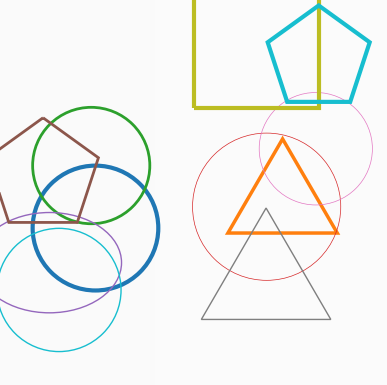[{"shape": "circle", "thickness": 3, "radius": 0.81, "center": [0.246, 0.408]}, {"shape": "triangle", "thickness": 2.5, "radius": 0.81, "center": [0.729, 0.476]}, {"shape": "circle", "thickness": 2, "radius": 0.76, "center": [0.235, 0.57]}, {"shape": "circle", "thickness": 0.5, "radius": 0.96, "center": [0.688, 0.463]}, {"shape": "oval", "thickness": 1, "radius": 0.93, "center": [0.128, 0.318]}, {"shape": "pentagon", "thickness": 2, "radius": 0.75, "center": [0.111, 0.544]}, {"shape": "circle", "thickness": 0.5, "radius": 0.73, "center": [0.815, 0.614]}, {"shape": "triangle", "thickness": 1, "radius": 0.96, "center": [0.687, 0.267]}, {"shape": "square", "thickness": 3, "radius": 0.81, "center": [0.662, 0.881]}, {"shape": "pentagon", "thickness": 3, "radius": 0.69, "center": [0.822, 0.847]}, {"shape": "circle", "thickness": 1, "radius": 0.8, "center": [0.152, 0.247]}]